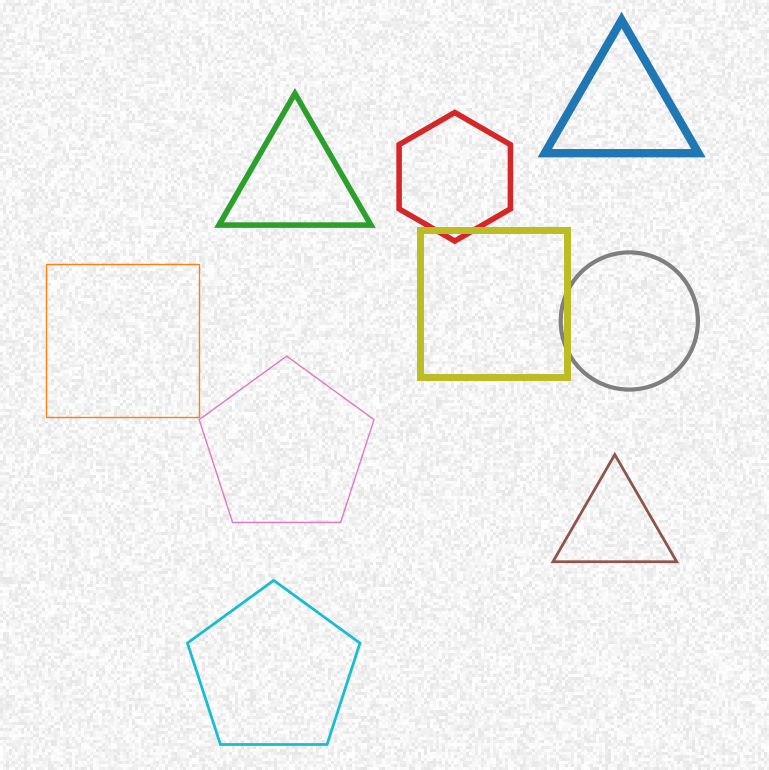[{"shape": "triangle", "thickness": 3, "radius": 0.58, "center": [0.807, 0.859]}, {"shape": "square", "thickness": 0.5, "radius": 0.5, "center": [0.159, 0.558]}, {"shape": "triangle", "thickness": 2, "radius": 0.57, "center": [0.383, 0.765]}, {"shape": "hexagon", "thickness": 2, "radius": 0.42, "center": [0.591, 0.77]}, {"shape": "triangle", "thickness": 1, "radius": 0.46, "center": [0.798, 0.317]}, {"shape": "pentagon", "thickness": 0.5, "radius": 0.6, "center": [0.372, 0.418]}, {"shape": "circle", "thickness": 1.5, "radius": 0.45, "center": [0.817, 0.583]}, {"shape": "square", "thickness": 2.5, "radius": 0.48, "center": [0.641, 0.606]}, {"shape": "pentagon", "thickness": 1, "radius": 0.59, "center": [0.355, 0.128]}]